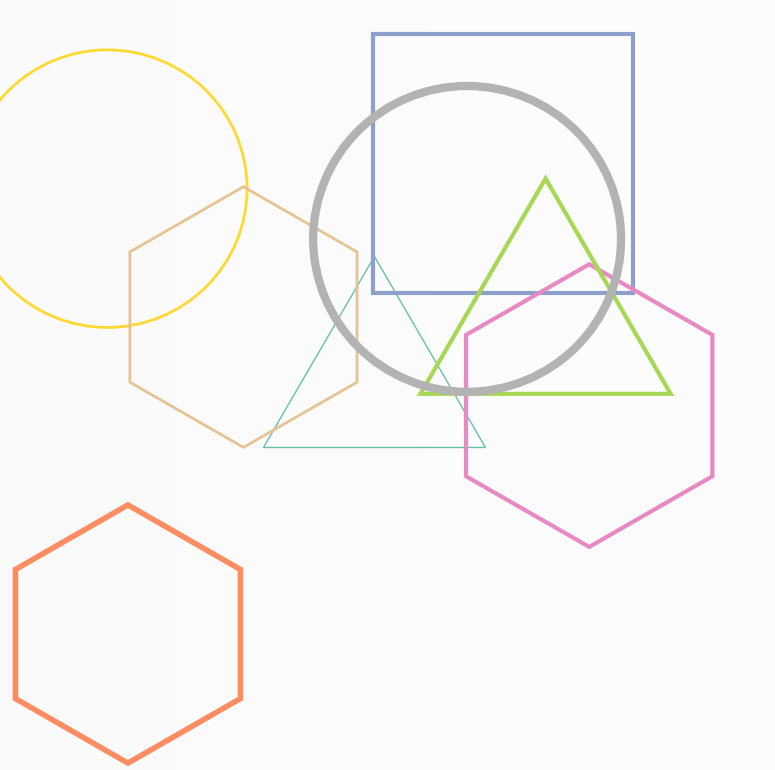[{"shape": "triangle", "thickness": 0.5, "radius": 0.83, "center": [0.483, 0.502]}, {"shape": "hexagon", "thickness": 2, "radius": 0.84, "center": [0.165, 0.177]}, {"shape": "square", "thickness": 1.5, "radius": 0.84, "center": [0.649, 0.788]}, {"shape": "hexagon", "thickness": 1.5, "radius": 0.92, "center": [0.76, 0.473]}, {"shape": "triangle", "thickness": 1.5, "radius": 0.93, "center": [0.704, 0.582]}, {"shape": "circle", "thickness": 1, "radius": 0.9, "center": [0.139, 0.755]}, {"shape": "hexagon", "thickness": 1, "radius": 0.85, "center": [0.314, 0.588]}, {"shape": "circle", "thickness": 3, "radius": 0.99, "center": [0.603, 0.69]}]